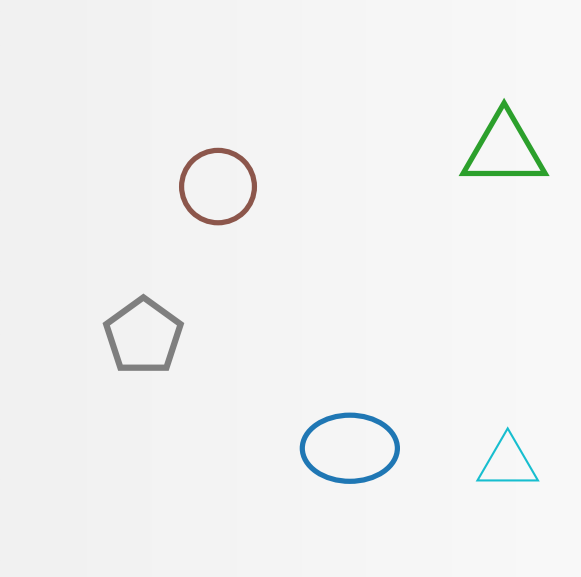[{"shape": "oval", "thickness": 2.5, "radius": 0.41, "center": [0.602, 0.223]}, {"shape": "triangle", "thickness": 2.5, "radius": 0.41, "center": [0.867, 0.739]}, {"shape": "circle", "thickness": 2.5, "radius": 0.31, "center": [0.375, 0.676]}, {"shape": "pentagon", "thickness": 3, "radius": 0.34, "center": [0.247, 0.417]}, {"shape": "triangle", "thickness": 1, "radius": 0.3, "center": [0.873, 0.197]}]